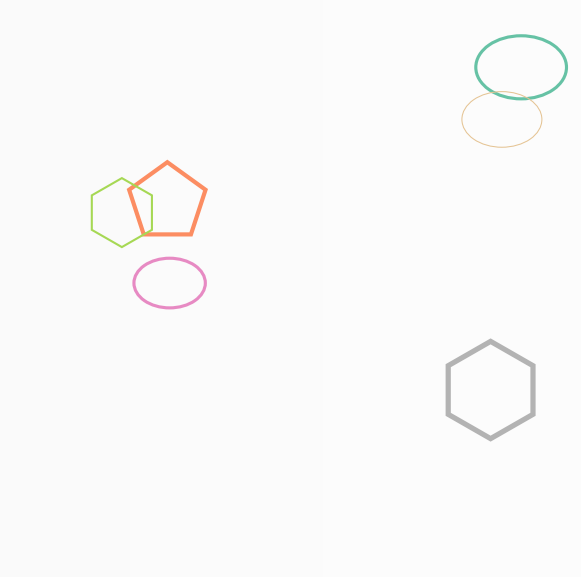[{"shape": "oval", "thickness": 1.5, "radius": 0.39, "center": [0.897, 0.883]}, {"shape": "pentagon", "thickness": 2, "radius": 0.35, "center": [0.288, 0.649]}, {"shape": "oval", "thickness": 1.5, "radius": 0.31, "center": [0.292, 0.509]}, {"shape": "hexagon", "thickness": 1, "radius": 0.3, "center": [0.21, 0.631]}, {"shape": "oval", "thickness": 0.5, "radius": 0.34, "center": [0.863, 0.792]}, {"shape": "hexagon", "thickness": 2.5, "radius": 0.42, "center": [0.844, 0.324]}]